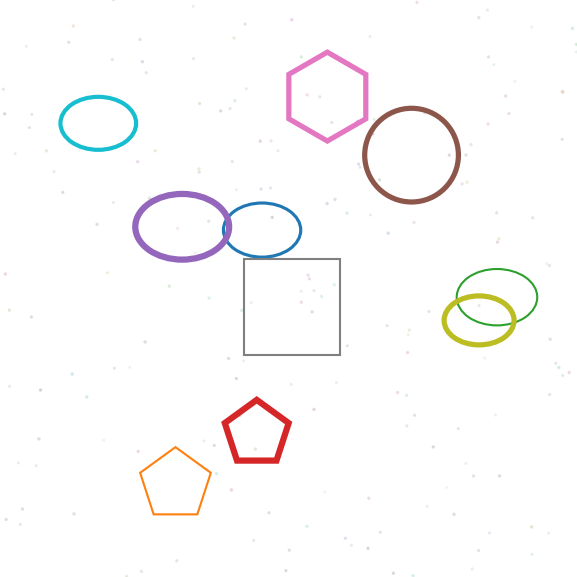[{"shape": "oval", "thickness": 1.5, "radius": 0.33, "center": [0.454, 0.601]}, {"shape": "pentagon", "thickness": 1, "radius": 0.32, "center": [0.304, 0.161]}, {"shape": "oval", "thickness": 1, "radius": 0.35, "center": [0.861, 0.485]}, {"shape": "pentagon", "thickness": 3, "radius": 0.29, "center": [0.445, 0.249]}, {"shape": "oval", "thickness": 3, "radius": 0.41, "center": [0.316, 0.606]}, {"shape": "circle", "thickness": 2.5, "radius": 0.41, "center": [0.713, 0.731]}, {"shape": "hexagon", "thickness": 2.5, "radius": 0.38, "center": [0.567, 0.832]}, {"shape": "square", "thickness": 1, "radius": 0.41, "center": [0.506, 0.468]}, {"shape": "oval", "thickness": 2.5, "radius": 0.3, "center": [0.83, 0.444]}, {"shape": "oval", "thickness": 2, "radius": 0.33, "center": [0.17, 0.786]}]